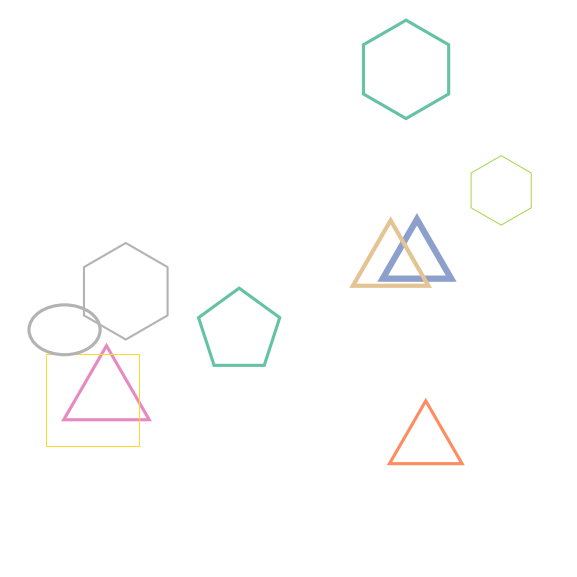[{"shape": "hexagon", "thickness": 1.5, "radius": 0.43, "center": [0.703, 0.879]}, {"shape": "pentagon", "thickness": 1.5, "radius": 0.37, "center": [0.414, 0.426]}, {"shape": "triangle", "thickness": 1.5, "radius": 0.36, "center": [0.737, 0.233]}, {"shape": "triangle", "thickness": 3, "radius": 0.34, "center": [0.722, 0.551]}, {"shape": "triangle", "thickness": 1.5, "radius": 0.43, "center": [0.184, 0.315]}, {"shape": "hexagon", "thickness": 0.5, "radius": 0.3, "center": [0.868, 0.669]}, {"shape": "square", "thickness": 0.5, "radius": 0.4, "center": [0.16, 0.306]}, {"shape": "triangle", "thickness": 2, "radius": 0.38, "center": [0.676, 0.542]}, {"shape": "hexagon", "thickness": 1, "radius": 0.42, "center": [0.218, 0.495]}, {"shape": "oval", "thickness": 1.5, "radius": 0.31, "center": [0.112, 0.428]}]